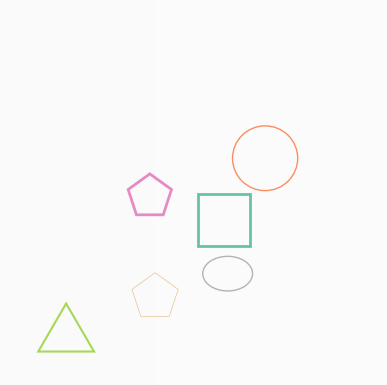[{"shape": "square", "thickness": 2, "radius": 0.34, "center": [0.577, 0.429]}, {"shape": "circle", "thickness": 1, "radius": 0.42, "center": [0.684, 0.589]}, {"shape": "pentagon", "thickness": 2, "radius": 0.29, "center": [0.387, 0.49]}, {"shape": "triangle", "thickness": 1.5, "radius": 0.42, "center": [0.171, 0.128]}, {"shape": "pentagon", "thickness": 0.5, "radius": 0.31, "center": [0.4, 0.229]}, {"shape": "oval", "thickness": 1, "radius": 0.32, "center": [0.588, 0.289]}]